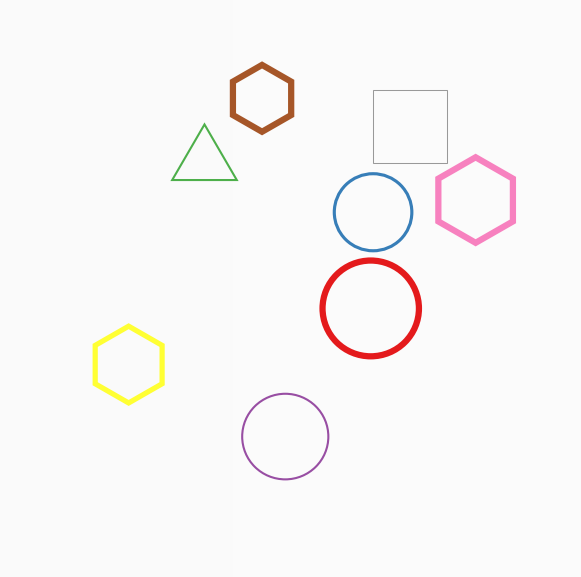[{"shape": "circle", "thickness": 3, "radius": 0.41, "center": [0.638, 0.465]}, {"shape": "circle", "thickness": 1.5, "radius": 0.33, "center": [0.642, 0.632]}, {"shape": "triangle", "thickness": 1, "radius": 0.32, "center": [0.352, 0.719]}, {"shape": "circle", "thickness": 1, "radius": 0.37, "center": [0.491, 0.243]}, {"shape": "hexagon", "thickness": 2.5, "radius": 0.33, "center": [0.221, 0.368]}, {"shape": "hexagon", "thickness": 3, "radius": 0.29, "center": [0.451, 0.829]}, {"shape": "hexagon", "thickness": 3, "radius": 0.37, "center": [0.818, 0.653]}, {"shape": "square", "thickness": 0.5, "radius": 0.32, "center": [0.706, 0.781]}]